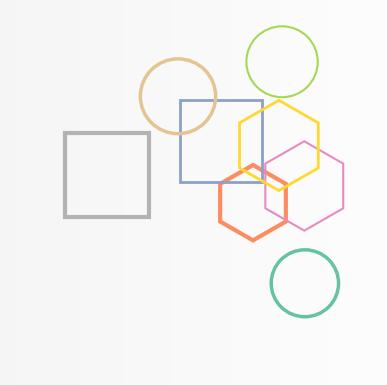[{"shape": "circle", "thickness": 2.5, "radius": 0.43, "center": [0.787, 0.264]}, {"shape": "hexagon", "thickness": 3, "radius": 0.49, "center": [0.653, 0.474]}, {"shape": "square", "thickness": 2, "radius": 0.53, "center": [0.57, 0.633]}, {"shape": "hexagon", "thickness": 1.5, "radius": 0.58, "center": [0.785, 0.517]}, {"shape": "circle", "thickness": 1.5, "radius": 0.46, "center": [0.728, 0.84]}, {"shape": "hexagon", "thickness": 2, "radius": 0.59, "center": [0.72, 0.622]}, {"shape": "circle", "thickness": 2.5, "radius": 0.49, "center": [0.459, 0.75]}, {"shape": "square", "thickness": 3, "radius": 0.55, "center": [0.276, 0.545]}]